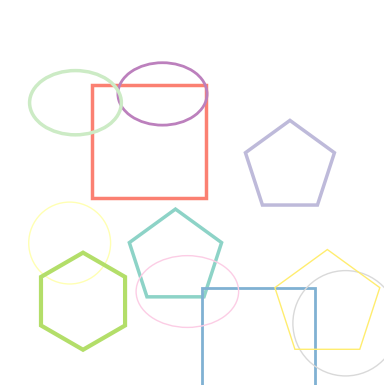[{"shape": "pentagon", "thickness": 2.5, "radius": 0.63, "center": [0.456, 0.331]}, {"shape": "circle", "thickness": 1, "radius": 0.53, "center": [0.181, 0.369]}, {"shape": "pentagon", "thickness": 2.5, "radius": 0.61, "center": [0.753, 0.566]}, {"shape": "square", "thickness": 2.5, "radius": 0.74, "center": [0.387, 0.632]}, {"shape": "square", "thickness": 2, "radius": 0.74, "center": [0.672, 0.105]}, {"shape": "hexagon", "thickness": 3, "radius": 0.63, "center": [0.216, 0.218]}, {"shape": "oval", "thickness": 1, "radius": 0.67, "center": [0.487, 0.243]}, {"shape": "circle", "thickness": 1, "radius": 0.68, "center": [0.898, 0.16]}, {"shape": "oval", "thickness": 2, "radius": 0.58, "center": [0.422, 0.756]}, {"shape": "oval", "thickness": 2.5, "radius": 0.6, "center": [0.196, 0.733]}, {"shape": "pentagon", "thickness": 1, "radius": 0.72, "center": [0.85, 0.209]}]